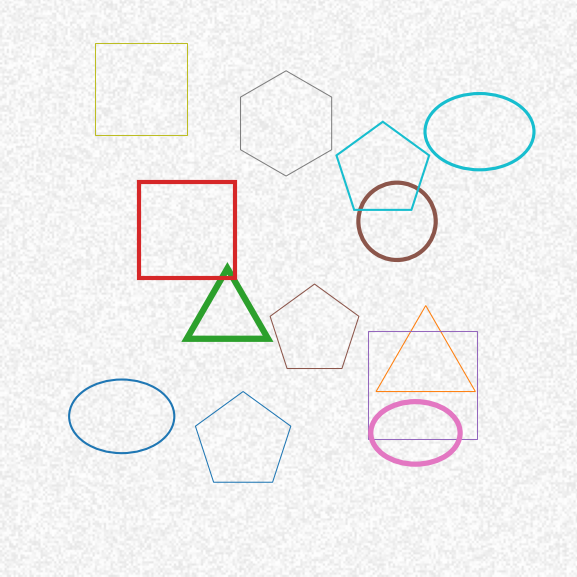[{"shape": "pentagon", "thickness": 0.5, "radius": 0.43, "center": [0.421, 0.234]}, {"shape": "oval", "thickness": 1, "radius": 0.46, "center": [0.211, 0.278]}, {"shape": "triangle", "thickness": 0.5, "radius": 0.5, "center": [0.737, 0.371]}, {"shape": "triangle", "thickness": 3, "radius": 0.41, "center": [0.394, 0.453]}, {"shape": "square", "thickness": 2, "radius": 0.42, "center": [0.323, 0.601]}, {"shape": "square", "thickness": 0.5, "radius": 0.47, "center": [0.731, 0.333]}, {"shape": "pentagon", "thickness": 0.5, "radius": 0.4, "center": [0.545, 0.426]}, {"shape": "circle", "thickness": 2, "radius": 0.33, "center": [0.688, 0.616]}, {"shape": "oval", "thickness": 2.5, "radius": 0.39, "center": [0.719, 0.25]}, {"shape": "hexagon", "thickness": 0.5, "radius": 0.46, "center": [0.495, 0.785]}, {"shape": "square", "thickness": 0.5, "radius": 0.4, "center": [0.245, 0.845]}, {"shape": "pentagon", "thickness": 1, "radius": 0.42, "center": [0.663, 0.704]}, {"shape": "oval", "thickness": 1.5, "radius": 0.47, "center": [0.83, 0.771]}]